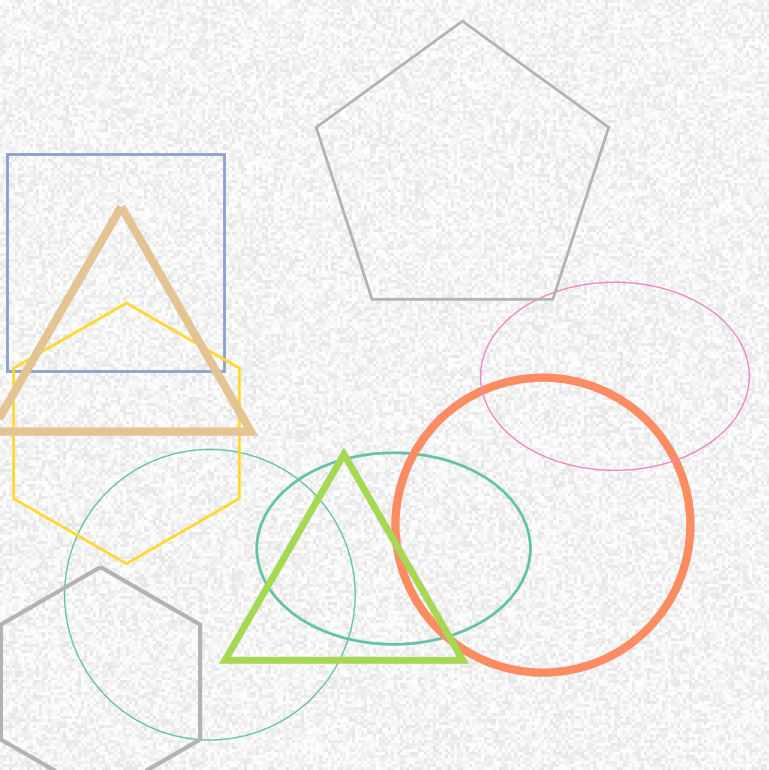[{"shape": "circle", "thickness": 0.5, "radius": 0.94, "center": [0.273, 0.228]}, {"shape": "oval", "thickness": 1, "radius": 0.89, "center": [0.511, 0.288]}, {"shape": "circle", "thickness": 3, "radius": 0.96, "center": [0.705, 0.318]}, {"shape": "square", "thickness": 1, "radius": 0.71, "center": [0.15, 0.659]}, {"shape": "oval", "thickness": 0.5, "radius": 0.87, "center": [0.799, 0.511]}, {"shape": "triangle", "thickness": 2.5, "radius": 0.89, "center": [0.447, 0.232]}, {"shape": "hexagon", "thickness": 1, "radius": 0.85, "center": [0.164, 0.437]}, {"shape": "triangle", "thickness": 3, "radius": 0.97, "center": [0.157, 0.537]}, {"shape": "hexagon", "thickness": 1.5, "radius": 0.75, "center": [0.131, 0.114]}, {"shape": "pentagon", "thickness": 1, "radius": 1.0, "center": [0.601, 0.773]}]